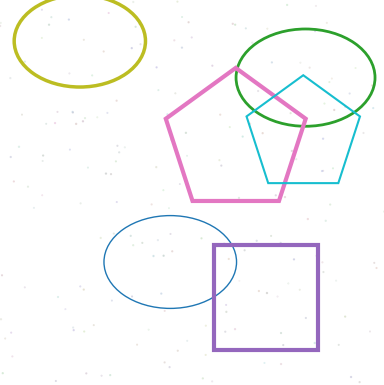[{"shape": "oval", "thickness": 1, "radius": 0.86, "center": [0.442, 0.319]}, {"shape": "oval", "thickness": 2, "radius": 0.9, "center": [0.794, 0.798]}, {"shape": "square", "thickness": 3, "radius": 0.68, "center": [0.691, 0.228]}, {"shape": "pentagon", "thickness": 3, "radius": 0.96, "center": [0.612, 0.633]}, {"shape": "oval", "thickness": 2.5, "radius": 0.85, "center": [0.207, 0.893]}, {"shape": "pentagon", "thickness": 1.5, "radius": 0.77, "center": [0.788, 0.65]}]